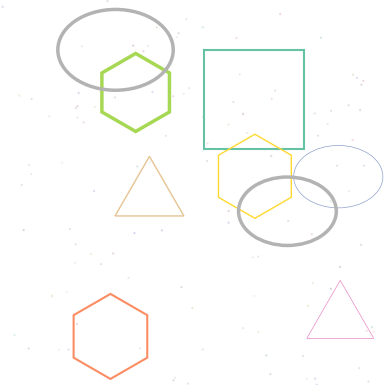[{"shape": "square", "thickness": 1.5, "radius": 0.65, "center": [0.66, 0.742]}, {"shape": "hexagon", "thickness": 1.5, "radius": 0.55, "center": [0.287, 0.126]}, {"shape": "oval", "thickness": 0.5, "radius": 0.58, "center": [0.879, 0.541]}, {"shape": "triangle", "thickness": 0.5, "radius": 0.5, "center": [0.884, 0.171]}, {"shape": "hexagon", "thickness": 2.5, "radius": 0.51, "center": [0.352, 0.76]}, {"shape": "hexagon", "thickness": 1, "radius": 0.55, "center": [0.662, 0.542]}, {"shape": "triangle", "thickness": 1, "radius": 0.52, "center": [0.388, 0.491]}, {"shape": "oval", "thickness": 2.5, "radius": 0.75, "center": [0.3, 0.871]}, {"shape": "oval", "thickness": 2.5, "radius": 0.63, "center": [0.747, 0.451]}]